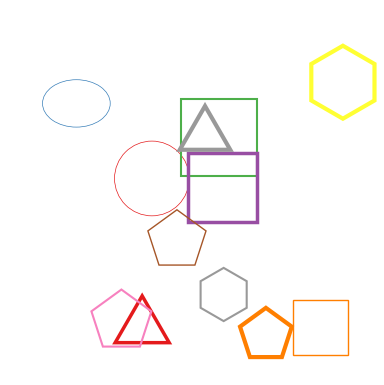[{"shape": "circle", "thickness": 0.5, "radius": 0.49, "center": [0.395, 0.536]}, {"shape": "triangle", "thickness": 2.5, "radius": 0.41, "center": [0.369, 0.15]}, {"shape": "oval", "thickness": 0.5, "radius": 0.44, "center": [0.198, 0.731]}, {"shape": "square", "thickness": 1.5, "radius": 0.5, "center": [0.57, 0.643]}, {"shape": "square", "thickness": 2.5, "radius": 0.45, "center": [0.578, 0.512]}, {"shape": "pentagon", "thickness": 3, "radius": 0.35, "center": [0.691, 0.13]}, {"shape": "square", "thickness": 1, "radius": 0.36, "center": [0.833, 0.15]}, {"shape": "hexagon", "thickness": 3, "radius": 0.47, "center": [0.891, 0.786]}, {"shape": "pentagon", "thickness": 1, "radius": 0.4, "center": [0.46, 0.376]}, {"shape": "pentagon", "thickness": 1.5, "radius": 0.41, "center": [0.315, 0.166]}, {"shape": "triangle", "thickness": 3, "radius": 0.38, "center": [0.533, 0.649]}, {"shape": "hexagon", "thickness": 1.5, "radius": 0.35, "center": [0.581, 0.235]}]